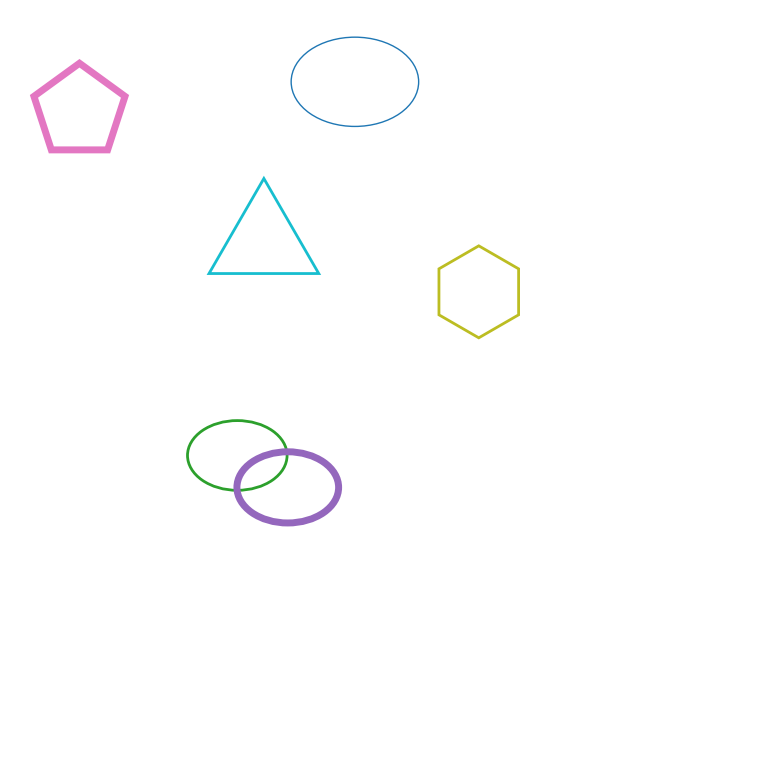[{"shape": "oval", "thickness": 0.5, "radius": 0.41, "center": [0.461, 0.894]}, {"shape": "oval", "thickness": 1, "radius": 0.32, "center": [0.308, 0.409]}, {"shape": "oval", "thickness": 2.5, "radius": 0.33, "center": [0.374, 0.367]}, {"shape": "pentagon", "thickness": 2.5, "radius": 0.31, "center": [0.103, 0.856]}, {"shape": "hexagon", "thickness": 1, "radius": 0.3, "center": [0.622, 0.621]}, {"shape": "triangle", "thickness": 1, "radius": 0.41, "center": [0.343, 0.686]}]